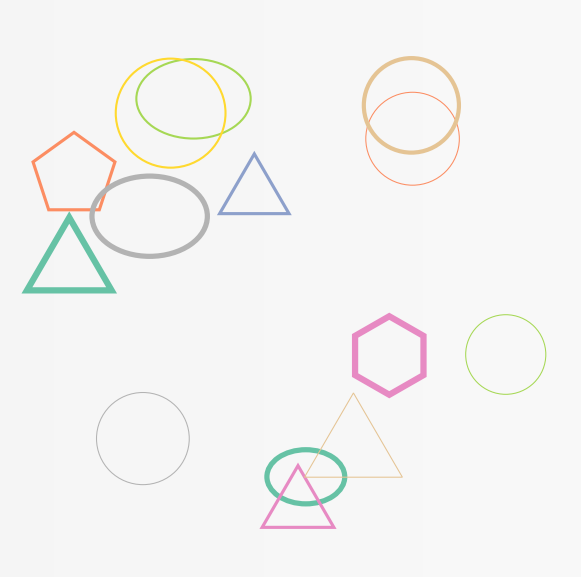[{"shape": "oval", "thickness": 2.5, "radius": 0.33, "center": [0.526, 0.174]}, {"shape": "triangle", "thickness": 3, "radius": 0.42, "center": [0.119, 0.538]}, {"shape": "pentagon", "thickness": 1.5, "radius": 0.37, "center": [0.127, 0.696]}, {"shape": "circle", "thickness": 0.5, "radius": 0.4, "center": [0.71, 0.759]}, {"shape": "triangle", "thickness": 1.5, "radius": 0.34, "center": [0.438, 0.664]}, {"shape": "triangle", "thickness": 1.5, "radius": 0.36, "center": [0.513, 0.122]}, {"shape": "hexagon", "thickness": 3, "radius": 0.34, "center": [0.67, 0.384]}, {"shape": "oval", "thickness": 1, "radius": 0.49, "center": [0.333, 0.828]}, {"shape": "circle", "thickness": 0.5, "radius": 0.34, "center": [0.87, 0.385]}, {"shape": "circle", "thickness": 1, "radius": 0.47, "center": [0.294, 0.803]}, {"shape": "circle", "thickness": 2, "radius": 0.41, "center": [0.708, 0.817]}, {"shape": "triangle", "thickness": 0.5, "radius": 0.49, "center": [0.608, 0.221]}, {"shape": "oval", "thickness": 2.5, "radius": 0.5, "center": [0.257, 0.625]}, {"shape": "circle", "thickness": 0.5, "radius": 0.4, "center": [0.246, 0.24]}]